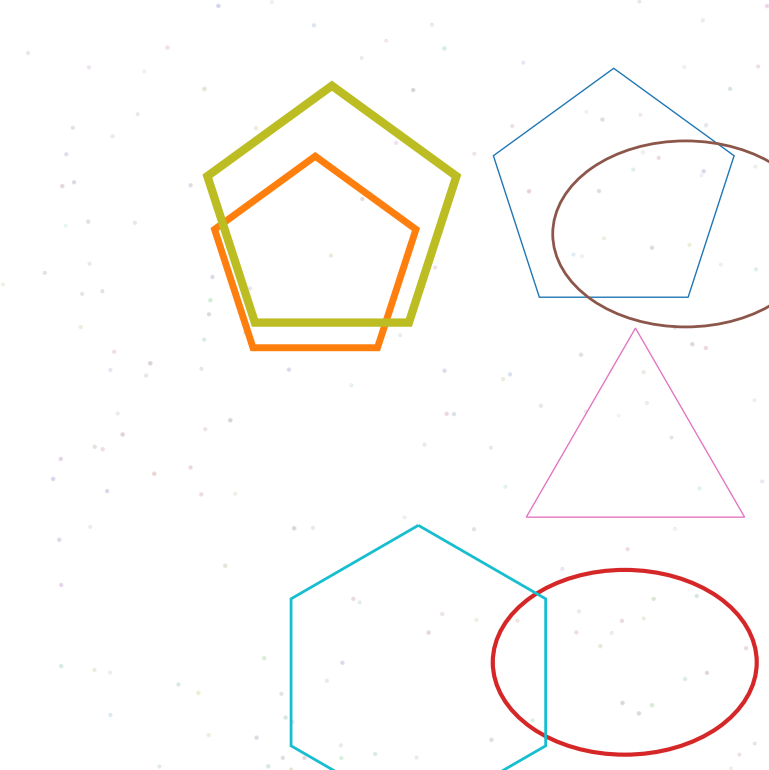[{"shape": "pentagon", "thickness": 0.5, "radius": 0.82, "center": [0.797, 0.747]}, {"shape": "pentagon", "thickness": 2.5, "radius": 0.69, "center": [0.409, 0.66]}, {"shape": "oval", "thickness": 1.5, "radius": 0.86, "center": [0.811, 0.14]}, {"shape": "oval", "thickness": 1, "radius": 0.86, "center": [0.89, 0.696]}, {"shape": "triangle", "thickness": 0.5, "radius": 0.82, "center": [0.825, 0.41]}, {"shape": "pentagon", "thickness": 3, "radius": 0.85, "center": [0.431, 0.719]}, {"shape": "hexagon", "thickness": 1, "radius": 0.95, "center": [0.543, 0.127]}]